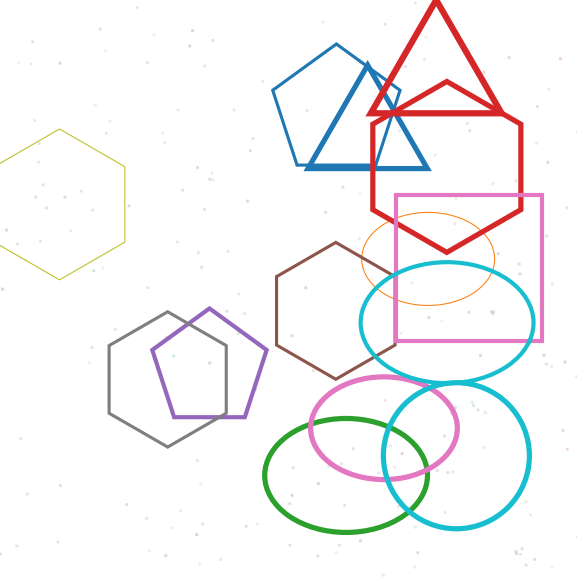[{"shape": "pentagon", "thickness": 1.5, "radius": 0.58, "center": [0.582, 0.807]}, {"shape": "triangle", "thickness": 2.5, "radius": 0.6, "center": [0.637, 0.767]}, {"shape": "oval", "thickness": 0.5, "radius": 0.58, "center": [0.741, 0.551]}, {"shape": "oval", "thickness": 2.5, "radius": 0.7, "center": [0.599, 0.176]}, {"shape": "triangle", "thickness": 3, "radius": 0.65, "center": [0.755, 0.868]}, {"shape": "hexagon", "thickness": 2.5, "radius": 0.74, "center": [0.774, 0.71]}, {"shape": "pentagon", "thickness": 2, "radius": 0.52, "center": [0.363, 0.361]}, {"shape": "hexagon", "thickness": 1.5, "radius": 0.59, "center": [0.581, 0.461]}, {"shape": "oval", "thickness": 2.5, "radius": 0.64, "center": [0.665, 0.258]}, {"shape": "square", "thickness": 2, "radius": 0.63, "center": [0.812, 0.535]}, {"shape": "hexagon", "thickness": 1.5, "radius": 0.59, "center": [0.29, 0.342]}, {"shape": "hexagon", "thickness": 0.5, "radius": 0.65, "center": [0.103, 0.645]}, {"shape": "oval", "thickness": 2, "radius": 0.75, "center": [0.774, 0.44]}, {"shape": "circle", "thickness": 2.5, "radius": 0.63, "center": [0.79, 0.21]}]